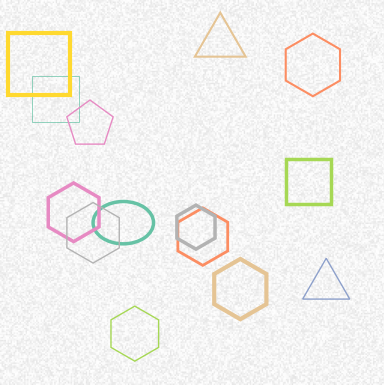[{"shape": "square", "thickness": 0.5, "radius": 0.3, "center": [0.144, 0.743]}, {"shape": "oval", "thickness": 2.5, "radius": 0.39, "center": [0.32, 0.422]}, {"shape": "hexagon", "thickness": 2, "radius": 0.37, "center": [0.527, 0.385]}, {"shape": "hexagon", "thickness": 1.5, "radius": 0.41, "center": [0.813, 0.831]}, {"shape": "triangle", "thickness": 1, "radius": 0.35, "center": [0.847, 0.258]}, {"shape": "pentagon", "thickness": 1, "radius": 0.32, "center": [0.234, 0.677]}, {"shape": "hexagon", "thickness": 2.5, "radius": 0.38, "center": [0.191, 0.449]}, {"shape": "square", "thickness": 2.5, "radius": 0.29, "center": [0.801, 0.528]}, {"shape": "hexagon", "thickness": 1, "radius": 0.36, "center": [0.35, 0.133]}, {"shape": "square", "thickness": 3, "radius": 0.41, "center": [0.101, 0.834]}, {"shape": "hexagon", "thickness": 3, "radius": 0.39, "center": [0.624, 0.249]}, {"shape": "triangle", "thickness": 1.5, "radius": 0.38, "center": [0.572, 0.891]}, {"shape": "hexagon", "thickness": 2.5, "radius": 0.29, "center": [0.509, 0.41]}, {"shape": "hexagon", "thickness": 1, "radius": 0.39, "center": [0.242, 0.395]}]